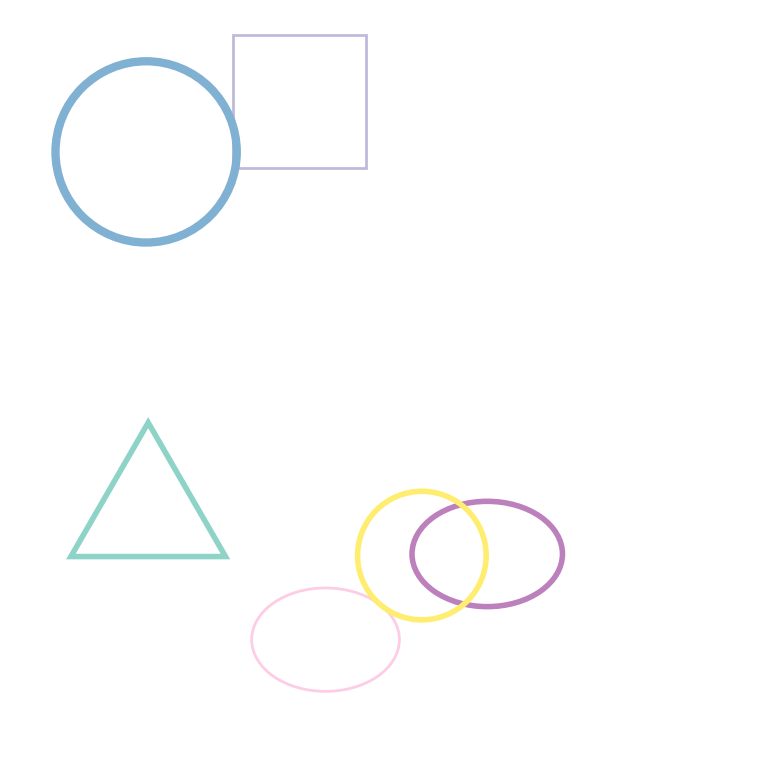[{"shape": "triangle", "thickness": 2, "radius": 0.58, "center": [0.192, 0.335]}, {"shape": "square", "thickness": 1, "radius": 0.43, "center": [0.389, 0.868]}, {"shape": "circle", "thickness": 3, "radius": 0.59, "center": [0.19, 0.803]}, {"shape": "oval", "thickness": 1, "radius": 0.48, "center": [0.423, 0.169]}, {"shape": "oval", "thickness": 2, "radius": 0.49, "center": [0.633, 0.281]}, {"shape": "circle", "thickness": 2, "radius": 0.42, "center": [0.548, 0.278]}]